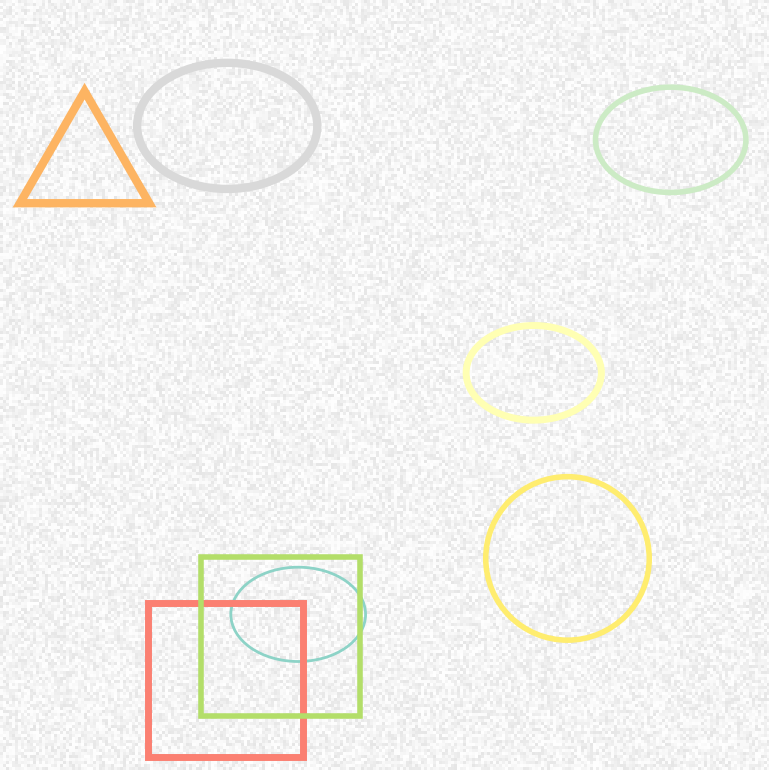[{"shape": "oval", "thickness": 1, "radius": 0.44, "center": [0.387, 0.202]}, {"shape": "oval", "thickness": 2.5, "radius": 0.44, "center": [0.693, 0.516]}, {"shape": "square", "thickness": 2.5, "radius": 0.5, "center": [0.293, 0.117]}, {"shape": "triangle", "thickness": 3, "radius": 0.48, "center": [0.11, 0.785]}, {"shape": "square", "thickness": 2, "radius": 0.52, "center": [0.365, 0.173]}, {"shape": "oval", "thickness": 3, "radius": 0.59, "center": [0.295, 0.837]}, {"shape": "oval", "thickness": 2, "radius": 0.49, "center": [0.871, 0.818]}, {"shape": "circle", "thickness": 2, "radius": 0.53, "center": [0.737, 0.275]}]